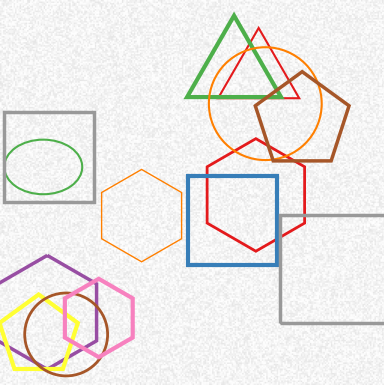[{"shape": "triangle", "thickness": 1.5, "radius": 0.61, "center": [0.672, 0.806]}, {"shape": "hexagon", "thickness": 2, "radius": 0.73, "center": [0.665, 0.494]}, {"shape": "square", "thickness": 3, "radius": 0.58, "center": [0.604, 0.428]}, {"shape": "triangle", "thickness": 3, "radius": 0.7, "center": [0.608, 0.818]}, {"shape": "oval", "thickness": 1.5, "radius": 0.51, "center": [0.112, 0.566]}, {"shape": "hexagon", "thickness": 2.5, "radius": 0.74, "center": [0.123, 0.189]}, {"shape": "hexagon", "thickness": 1, "radius": 0.6, "center": [0.368, 0.44]}, {"shape": "circle", "thickness": 1.5, "radius": 0.73, "center": [0.689, 0.731]}, {"shape": "pentagon", "thickness": 3, "radius": 0.53, "center": [0.1, 0.128]}, {"shape": "circle", "thickness": 2, "radius": 0.54, "center": [0.172, 0.131]}, {"shape": "pentagon", "thickness": 2.5, "radius": 0.64, "center": [0.785, 0.686]}, {"shape": "hexagon", "thickness": 3, "radius": 0.51, "center": [0.257, 0.174]}, {"shape": "square", "thickness": 2.5, "radius": 0.58, "center": [0.128, 0.592]}, {"shape": "square", "thickness": 2.5, "radius": 0.7, "center": [0.867, 0.302]}]